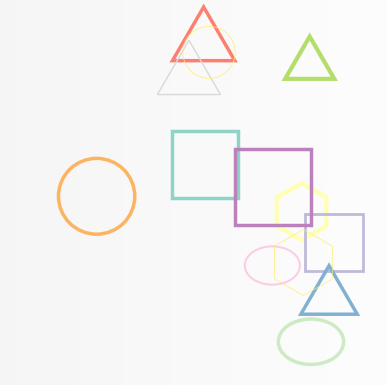[{"shape": "square", "thickness": 2.5, "radius": 0.43, "center": [0.529, 0.573]}, {"shape": "hexagon", "thickness": 3, "radius": 0.37, "center": [0.778, 0.45]}, {"shape": "square", "thickness": 2, "radius": 0.38, "center": [0.862, 0.37]}, {"shape": "triangle", "thickness": 2.5, "radius": 0.46, "center": [0.526, 0.889]}, {"shape": "triangle", "thickness": 2.5, "radius": 0.42, "center": [0.849, 0.226]}, {"shape": "circle", "thickness": 2.5, "radius": 0.49, "center": [0.249, 0.49]}, {"shape": "triangle", "thickness": 3, "radius": 0.37, "center": [0.799, 0.832]}, {"shape": "oval", "thickness": 1.5, "radius": 0.36, "center": [0.703, 0.31]}, {"shape": "triangle", "thickness": 1, "radius": 0.47, "center": [0.488, 0.801]}, {"shape": "square", "thickness": 2.5, "radius": 0.49, "center": [0.705, 0.515]}, {"shape": "oval", "thickness": 2.5, "radius": 0.42, "center": [0.803, 0.112]}, {"shape": "circle", "thickness": 0.5, "radius": 0.34, "center": [0.539, 0.864]}, {"shape": "hexagon", "thickness": 0.5, "radius": 0.43, "center": [0.783, 0.318]}]